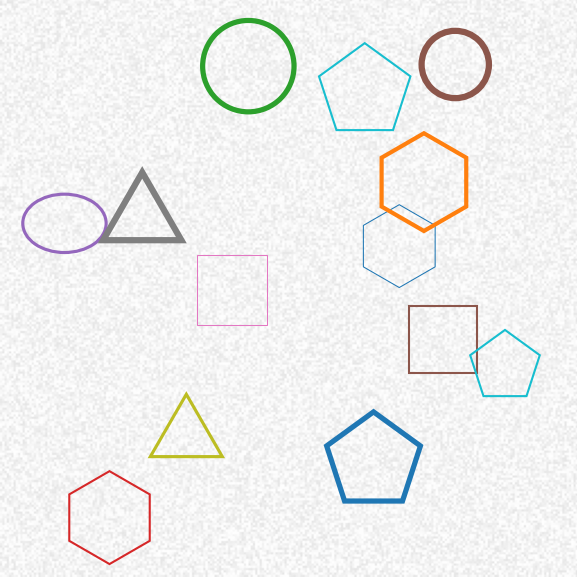[{"shape": "hexagon", "thickness": 0.5, "radius": 0.36, "center": [0.691, 0.573]}, {"shape": "pentagon", "thickness": 2.5, "radius": 0.43, "center": [0.647, 0.201]}, {"shape": "hexagon", "thickness": 2, "radius": 0.42, "center": [0.734, 0.684]}, {"shape": "circle", "thickness": 2.5, "radius": 0.4, "center": [0.43, 0.885]}, {"shape": "hexagon", "thickness": 1, "radius": 0.4, "center": [0.19, 0.103]}, {"shape": "oval", "thickness": 1.5, "radius": 0.36, "center": [0.112, 0.612]}, {"shape": "circle", "thickness": 3, "radius": 0.29, "center": [0.788, 0.887]}, {"shape": "square", "thickness": 1, "radius": 0.29, "center": [0.767, 0.411]}, {"shape": "square", "thickness": 0.5, "radius": 0.3, "center": [0.401, 0.497]}, {"shape": "triangle", "thickness": 3, "radius": 0.39, "center": [0.246, 0.622]}, {"shape": "triangle", "thickness": 1.5, "radius": 0.36, "center": [0.323, 0.244]}, {"shape": "pentagon", "thickness": 1, "radius": 0.32, "center": [0.874, 0.364]}, {"shape": "pentagon", "thickness": 1, "radius": 0.42, "center": [0.632, 0.841]}]